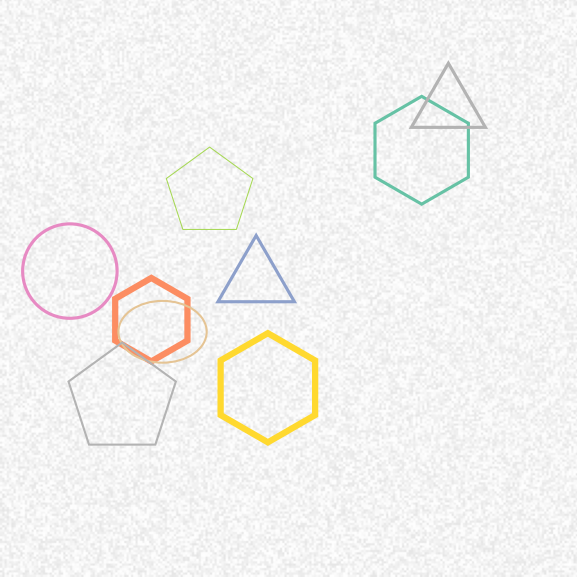[{"shape": "hexagon", "thickness": 1.5, "radius": 0.47, "center": [0.73, 0.739]}, {"shape": "hexagon", "thickness": 3, "radius": 0.36, "center": [0.262, 0.446]}, {"shape": "triangle", "thickness": 1.5, "radius": 0.38, "center": [0.444, 0.515]}, {"shape": "circle", "thickness": 1.5, "radius": 0.41, "center": [0.121, 0.53]}, {"shape": "pentagon", "thickness": 0.5, "radius": 0.39, "center": [0.363, 0.666]}, {"shape": "hexagon", "thickness": 3, "radius": 0.47, "center": [0.464, 0.328]}, {"shape": "oval", "thickness": 1, "radius": 0.38, "center": [0.281, 0.425]}, {"shape": "triangle", "thickness": 1.5, "radius": 0.37, "center": [0.776, 0.816]}, {"shape": "pentagon", "thickness": 1, "radius": 0.49, "center": [0.212, 0.308]}]